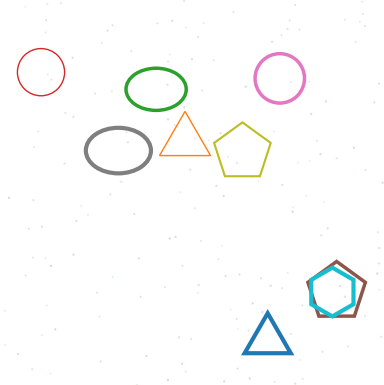[{"shape": "triangle", "thickness": 3, "radius": 0.35, "center": [0.695, 0.117]}, {"shape": "triangle", "thickness": 1, "radius": 0.38, "center": [0.481, 0.634]}, {"shape": "oval", "thickness": 2.5, "radius": 0.39, "center": [0.405, 0.768]}, {"shape": "circle", "thickness": 1, "radius": 0.31, "center": [0.107, 0.813]}, {"shape": "pentagon", "thickness": 2.5, "radius": 0.39, "center": [0.874, 0.242]}, {"shape": "circle", "thickness": 2.5, "radius": 0.32, "center": [0.727, 0.796]}, {"shape": "oval", "thickness": 3, "radius": 0.42, "center": [0.308, 0.609]}, {"shape": "pentagon", "thickness": 1.5, "radius": 0.39, "center": [0.63, 0.605]}, {"shape": "hexagon", "thickness": 3, "radius": 0.32, "center": [0.863, 0.241]}]